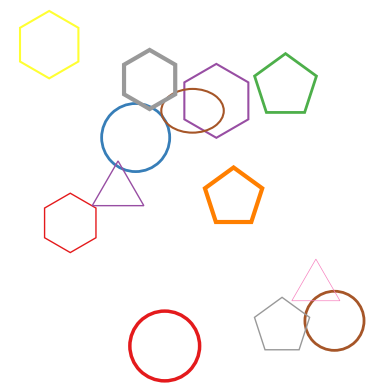[{"shape": "hexagon", "thickness": 1, "radius": 0.39, "center": [0.183, 0.421]}, {"shape": "circle", "thickness": 2.5, "radius": 0.45, "center": [0.428, 0.101]}, {"shape": "circle", "thickness": 2, "radius": 0.44, "center": [0.352, 0.643]}, {"shape": "pentagon", "thickness": 2, "radius": 0.42, "center": [0.742, 0.776]}, {"shape": "hexagon", "thickness": 1.5, "radius": 0.48, "center": [0.562, 0.738]}, {"shape": "triangle", "thickness": 1, "radius": 0.39, "center": [0.307, 0.505]}, {"shape": "pentagon", "thickness": 3, "radius": 0.39, "center": [0.607, 0.487]}, {"shape": "hexagon", "thickness": 1.5, "radius": 0.44, "center": [0.128, 0.884]}, {"shape": "oval", "thickness": 1.5, "radius": 0.41, "center": [0.5, 0.712]}, {"shape": "circle", "thickness": 2, "radius": 0.38, "center": [0.869, 0.167]}, {"shape": "triangle", "thickness": 0.5, "radius": 0.36, "center": [0.82, 0.255]}, {"shape": "hexagon", "thickness": 3, "radius": 0.38, "center": [0.389, 0.794]}, {"shape": "pentagon", "thickness": 1, "radius": 0.38, "center": [0.733, 0.152]}]